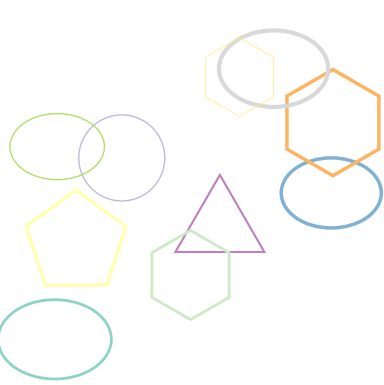[{"shape": "oval", "thickness": 2, "radius": 0.74, "center": [0.142, 0.119]}, {"shape": "pentagon", "thickness": 2.5, "radius": 0.68, "center": [0.198, 0.37]}, {"shape": "circle", "thickness": 1, "radius": 0.56, "center": [0.316, 0.59]}, {"shape": "oval", "thickness": 2.5, "radius": 0.65, "center": [0.86, 0.499]}, {"shape": "hexagon", "thickness": 2.5, "radius": 0.69, "center": [0.865, 0.682]}, {"shape": "oval", "thickness": 1, "radius": 0.61, "center": [0.149, 0.619]}, {"shape": "oval", "thickness": 3, "radius": 0.71, "center": [0.711, 0.822]}, {"shape": "triangle", "thickness": 1.5, "radius": 0.67, "center": [0.571, 0.412]}, {"shape": "hexagon", "thickness": 2, "radius": 0.58, "center": [0.495, 0.286]}, {"shape": "hexagon", "thickness": 0.5, "radius": 0.51, "center": [0.622, 0.8]}]